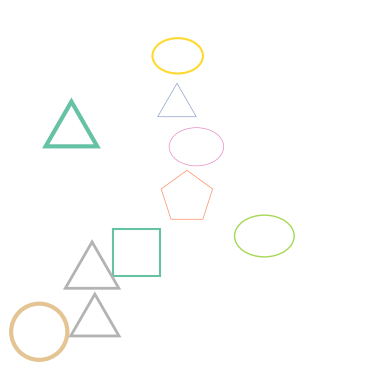[{"shape": "square", "thickness": 1.5, "radius": 0.3, "center": [0.355, 0.345]}, {"shape": "triangle", "thickness": 3, "radius": 0.39, "center": [0.186, 0.659]}, {"shape": "pentagon", "thickness": 0.5, "radius": 0.35, "center": [0.486, 0.487]}, {"shape": "triangle", "thickness": 0.5, "radius": 0.29, "center": [0.46, 0.726]}, {"shape": "oval", "thickness": 0.5, "radius": 0.35, "center": [0.51, 0.619]}, {"shape": "oval", "thickness": 1, "radius": 0.39, "center": [0.687, 0.387]}, {"shape": "oval", "thickness": 1.5, "radius": 0.33, "center": [0.462, 0.855]}, {"shape": "circle", "thickness": 3, "radius": 0.36, "center": [0.102, 0.138]}, {"shape": "triangle", "thickness": 2, "radius": 0.4, "center": [0.239, 0.291]}, {"shape": "triangle", "thickness": 2, "radius": 0.36, "center": [0.246, 0.164]}]